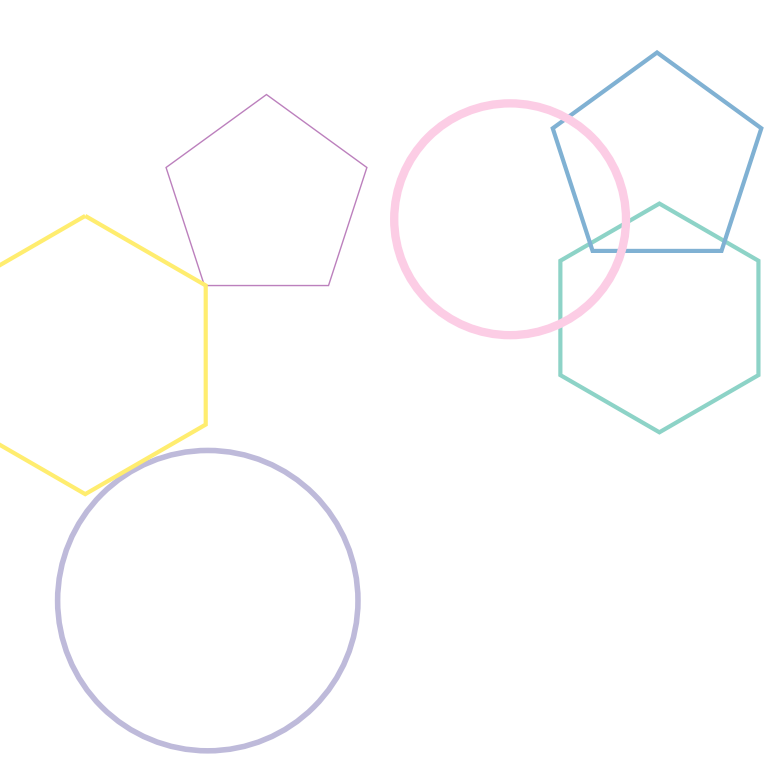[{"shape": "hexagon", "thickness": 1.5, "radius": 0.74, "center": [0.856, 0.587]}, {"shape": "circle", "thickness": 2, "radius": 0.98, "center": [0.27, 0.22]}, {"shape": "pentagon", "thickness": 1.5, "radius": 0.71, "center": [0.853, 0.789]}, {"shape": "circle", "thickness": 3, "radius": 0.75, "center": [0.662, 0.715]}, {"shape": "pentagon", "thickness": 0.5, "radius": 0.69, "center": [0.346, 0.74]}, {"shape": "hexagon", "thickness": 1.5, "radius": 0.9, "center": [0.111, 0.539]}]